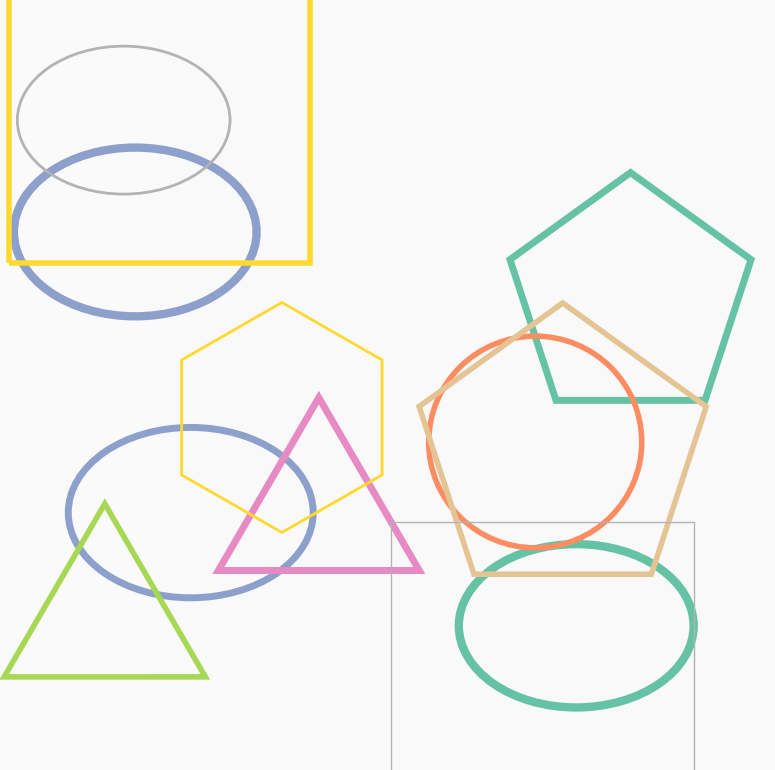[{"shape": "oval", "thickness": 3, "radius": 0.76, "center": [0.744, 0.187]}, {"shape": "pentagon", "thickness": 2.5, "radius": 0.82, "center": [0.814, 0.612]}, {"shape": "circle", "thickness": 2, "radius": 0.69, "center": [0.691, 0.426]}, {"shape": "oval", "thickness": 3, "radius": 0.78, "center": [0.175, 0.699]}, {"shape": "oval", "thickness": 2.5, "radius": 0.79, "center": [0.246, 0.334]}, {"shape": "triangle", "thickness": 2.5, "radius": 0.75, "center": [0.411, 0.334]}, {"shape": "triangle", "thickness": 2, "radius": 0.75, "center": [0.135, 0.196]}, {"shape": "square", "thickness": 2, "radius": 0.97, "center": [0.206, 0.853]}, {"shape": "hexagon", "thickness": 1, "radius": 0.75, "center": [0.364, 0.458]}, {"shape": "pentagon", "thickness": 2, "radius": 0.97, "center": [0.726, 0.412]}, {"shape": "oval", "thickness": 1, "radius": 0.69, "center": [0.16, 0.844]}, {"shape": "square", "thickness": 0.5, "radius": 0.98, "center": [0.7, 0.126]}]